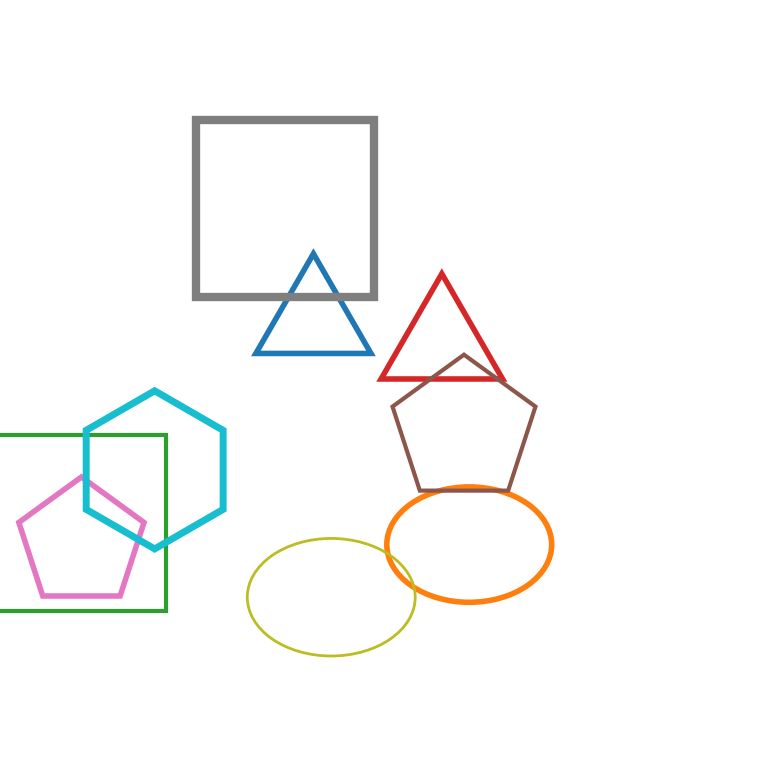[{"shape": "triangle", "thickness": 2, "radius": 0.43, "center": [0.407, 0.584]}, {"shape": "oval", "thickness": 2, "radius": 0.54, "center": [0.609, 0.293]}, {"shape": "square", "thickness": 1.5, "radius": 0.57, "center": [0.101, 0.32]}, {"shape": "triangle", "thickness": 2, "radius": 0.46, "center": [0.574, 0.553]}, {"shape": "pentagon", "thickness": 1.5, "radius": 0.49, "center": [0.603, 0.442]}, {"shape": "pentagon", "thickness": 2, "radius": 0.43, "center": [0.106, 0.295]}, {"shape": "square", "thickness": 3, "radius": 0.58, "center": [0.37, 0.729]}, {"shape": "oval", "thickness": 1, "radius": 0.55, "center": [0.43, 0.224]}, {"shape": "hexagon", "thickness": 2.5, "radius": 0.51, "center": [0.201, 0.39]}]